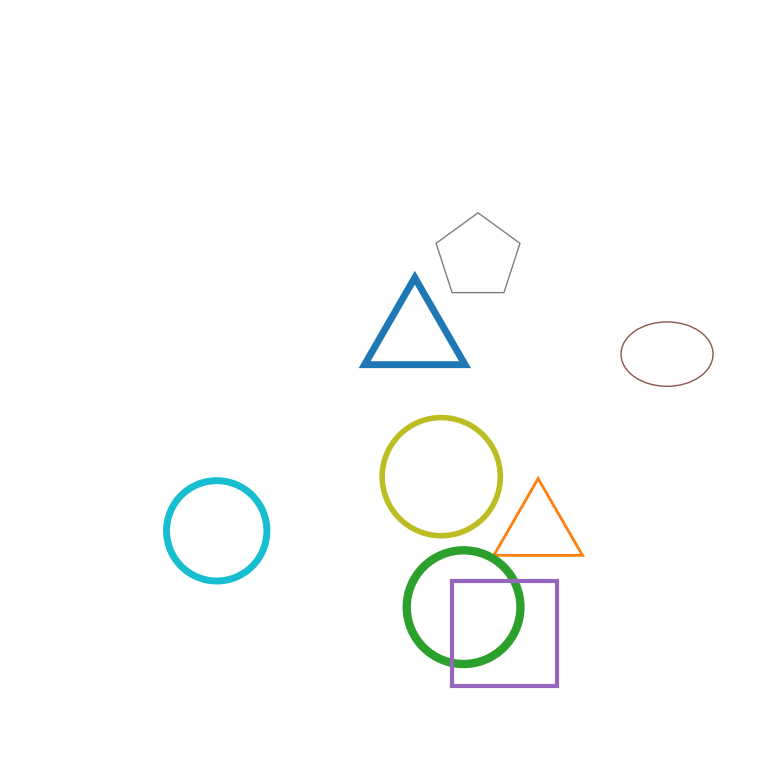[{"shape": "triangle", "thickness": 2.5, "radius": 0.38, "center": [0.539, 0.564]}, {"shape": "triangle", "thickness": 1, "radius": 0.33, "center": [0.699, 0.312]}, {"shape": "circle", "thickness": 3, "radius": 0.37, "center": [0.602, 0.211]}, {"shape": "square", "thickness": 1.5, "radius": 0.34, "center": [0.656, 0.177]}, {"shape": "oval", "thickness": 0.5, "radius": 0.3, "center": [0.866, 0.54]}, {"shape": "pentagon", "thickness": 0.5, "radius": 0.29, "center": [0.621, 0.666]}, {"shape": "circle", "thickness": 2, "radius": 0.38, "center": [0.573, 0.381]}, {"shape": "circle", "thickness": 2.5, "radius": 0.33, "center": [0.281, 0.311]}]